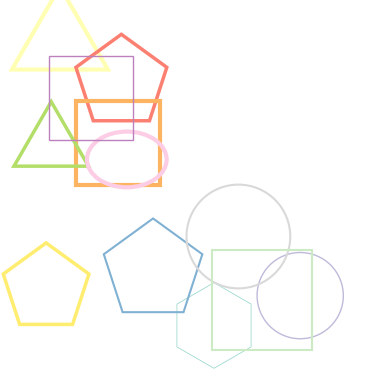[{"shape": "hexagon", "thickness": 0.5, "radius": 0.56, "center": [0.556, 0.155]}, {"shape": "triangle", "thickness": 3, "radius": 0.72, "center": [0.156, 0.891]}, {"shape": "circle", "thickness": 1, "radius": 0.56, "center": [0.78, 0.232]}, {"shape": "pentagon", "thickness": 2.5, "radius": 0.62, "center": [0.315, 0.787]}, {"shape": "pentagon", "thickness": 1.5, "radius": 0.67, "center": [0.398, 0.298]}, {"shape": "square", "thickness": 3, "radius": 0.54, "center": [0.305, 0.629]}, {"shape": "triangle", "thickness": 2.5, "radius": 0.56, "center": [0.133, 0.624]}, {"shape": "oval", "thickness": 3, "radius": 0.52, "center": [0.329, 0.586]}, {"shape": "circle", "thickness": 1.5, "radius": 0.67, "center": [0.619, 0.386]}, {"shape": "square", "thickness": 1, "radius": 0.54, "center": [0.236, 0.745]}, {"shape": "square", "thickness": 1.5, "radius": 0.65, "center": [0.681, 0.22]}, {"shape": "pentagon", "thickness": 2.5, "radius": 0.59, "center": [0.12, 0.252]}]